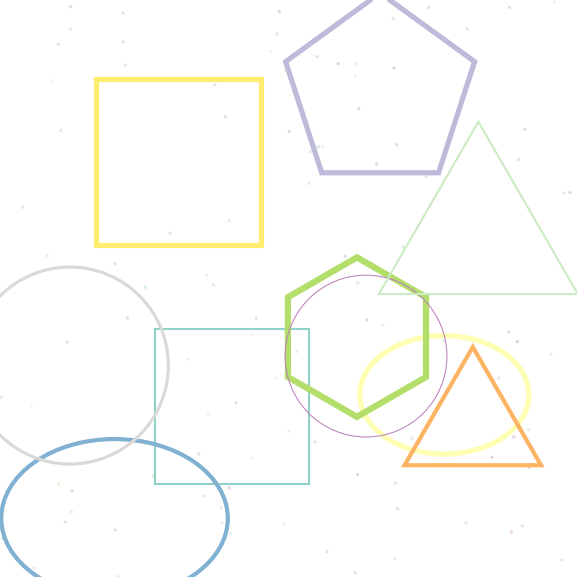[{"shape": "square", "thickness": 1, "radius": 0.67, "center": [0.401, 0.295]}, {"shape": "oval", "thickness": 2.5, "radius": 0.73, "center": [0.769, 0.315]}, {"shape": "pentagon", "thickness": 2.5, "radius": 0.86, "center": [0.658, 0.839]}, {"shape": "oval", "thickness": 2, "radius": 0.98, "center": [0.198, 0.102]}, {"shape": "triangle", "thickness": 2, "radius": 0.68, "center": [0.819, 0.262]}, {"shape": "hexagon", "thickness": 3, "radius": 0.69, "center": [0.618, 0.415]}, {"shape": "circle", "thickness": 1.5, "radius": 0.85, "center": [0.121, 0.366]}, {"shape": "circle", "thickness": 0.5, "radius": 0.7, "center": [0.634, 0.383]}, {"shape": "triangle", "thickness": 1, "radius": 0.99, "center": [0.828, 0.589]}, {"shape": "square", "thickness": 2.5, "radius": 0.72, "center": [0.31, 0.719]}]